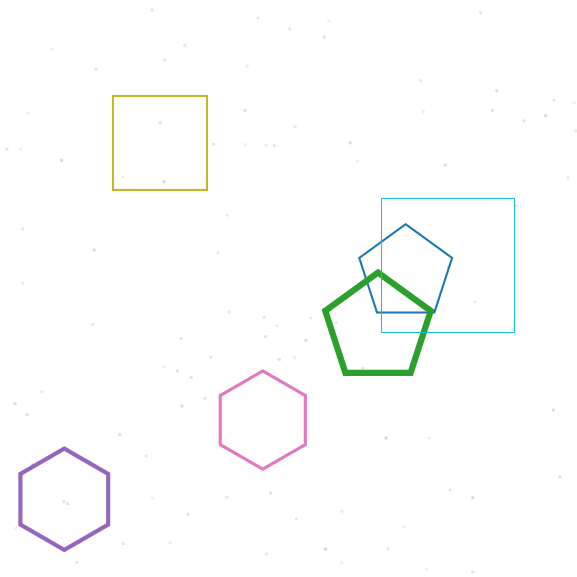[{"shape": "pentagon", "thickness": 1, "radius": 0.42, "center": [0.702, 0.526]}, {"shape": "pentagon", "thickness": 3, "radius": 0.48, "center": [0.655, 0.431]}, {"shape": "hexagon", "thickness": 2, "radius": 0.44, "center": [0.111, 0.135]}, {"shape": "hexagon", "thickness": 1.5, "radius": 0.43, "center": [0.455, 0.272]}, {"shape": "square", "thickness": 1, "radius": 0.41, "center": [0.277, 0.751]}, {"shape": "square", "thickness": 0.5, "radius": 0.58, "center": [0.775, 0.54]}]